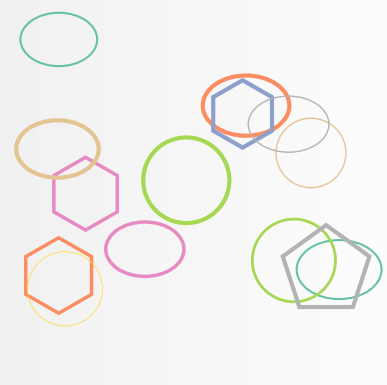[{"shape": "oval", "thickness": 1.5, "radius": 0.55, "center": [0.875, 0.3]}, {"shape": "oval", "thickness": 1.5, "radius": 0.5, "center": [0.152, 0.898]}, {"shape": "oval", "thickness": 3, "radius": 0.56, "center": [0.635, 0.726]}, {"shape": "hexagon", "thickness": 2.5, "radius": 0.49, "center": [0.151, 0.284]}, {"shape": "hexagon", "thickness": 3, "radius": 0.44, "center": [0.626, 0.704]}, {"shape": "oval", "thickness": 2.5, "radius": 0.5, "center": [0.374, 0.353]}, {"shape": "hexagon", "thickness": 2.5, "radius": 0.47, "center": [0.221, 0.497]}, {"shape": "circle", "thickness": 2, "radius": 0.54, "center": [0.758, 0.324]}, {"shape": "circle", "thickness": 3, "radius": 0.56, "center": [0.481, 0.532]}, {"shape": "circle", "thickness": 0.5, "radius": 0.48, "center": [0.168, 0.25]}, {"shape": "circle", "thickness": 1, "radius": 0.45, "center": [0.803, 0.603]}, {"shape": "oval", "thickness": 3, "radius": 0.53, "center": [0.148, 0.613]}, {"shape": "pentagon", "thickness": 3, "radius": 0.59, "center": [0.842, 0.298]}, {"shape": "oval", "thickness": 1, "radius": 0.52, "center": [0.745, 0.678]}]